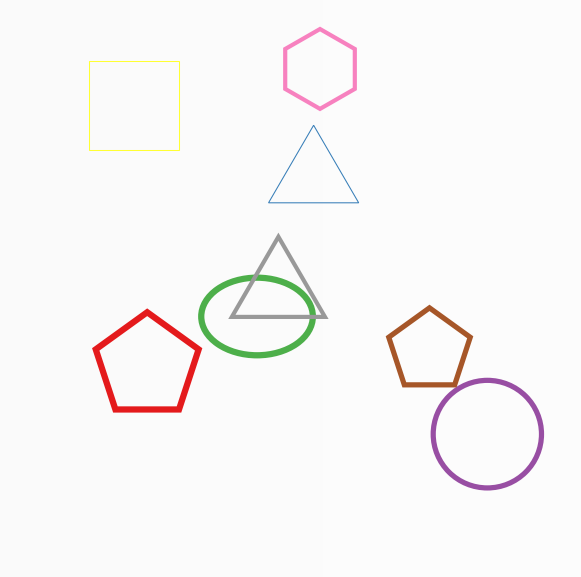[{"shape": "pentagon", "thickness": 3, "radius": 0.47, "center": [0.253, 0.365]}, {"shape": "triangle", "thickness": 0.5, "radius": 0.45, "center": [0.54, 0.693]}, {"shape": "oval", "thickness": 3, "radius": 0.48, "center": [0.442, 0.451]}, {"shape": "circle", "thickness": 2.5, "radius": 0.47, "center": [0.838, 0.247]}, {"shape": "square", "thickness": 0.5, "radius": 0.39, "center": [0.231, 0.817]}, {"shape": "pentagon", "thickness": 2.5, "radius": 0.37, "center": [0.739, 0.392]}, {"shape": "hexagon", "thickness": 2, "radius": 0.35, "center": [0.551, 0.88]}, {"shape": "triangle", "thickness": 2, "radius": 0.46, "center": [0.479, 0.497]}]